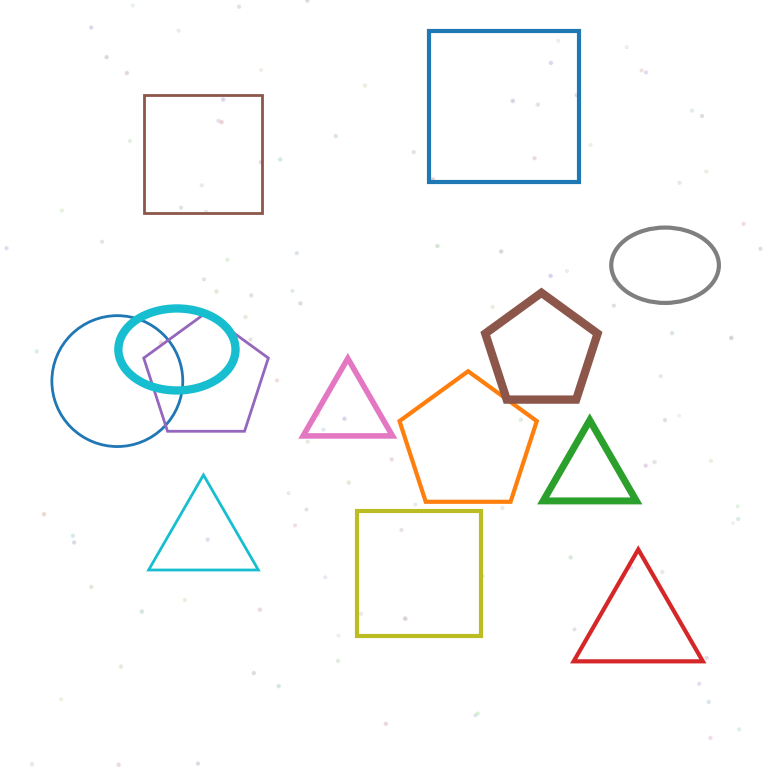[{"shape": "square", "thickness": 1.5, "radius": 0.49, "center": [0.654, 0.862]}, {"shape": "circle", "thickness": 1, "radius": 0.42, "center": [0.152, 0.505]}, {"shape": "pentagon", "thickness": 1.5, "radius": 0.47, "center": [0.608, 0.424]}, {"shape": "triangle", "thickness": 2.5, "radius": 0.35, "center": [0.766, 0.384]}, {"shape": "triangle", "thickness": 1.5, "radius": 0.48, "center": [0.829, 0.19]}, {"shape": "pentagon", "thickness": 1, "radius": 0.43, "center": [0.268, 0.509]}, {"shape": "pentagon", "thickness": 3, "radius": 0.38, "center": [0.703, 0.543]}, {"shape": "square", "thickness": 1, "radius": 0.38, "center": [0.263, 0.8]}, {"shape": "triangle", "thickness": 2, "radius": 0.34, "center": [0.452, 0.467]}, {"shape": "oval", "thickness": 1.5, "radius": 0.35, "center": [0.864, 0.656]}, {"shape": "square", "thickness": 1.5, "radius": 0.4, "center": [0.544, 0.255]}, {"shape": "oval", "thickness": 3, "radius": 0.38, "center": [0.23, 0.546]}, {"shape": "triangle", "thickness": 1, "radius": 0.41, "center": [0.264, 0.301]}]